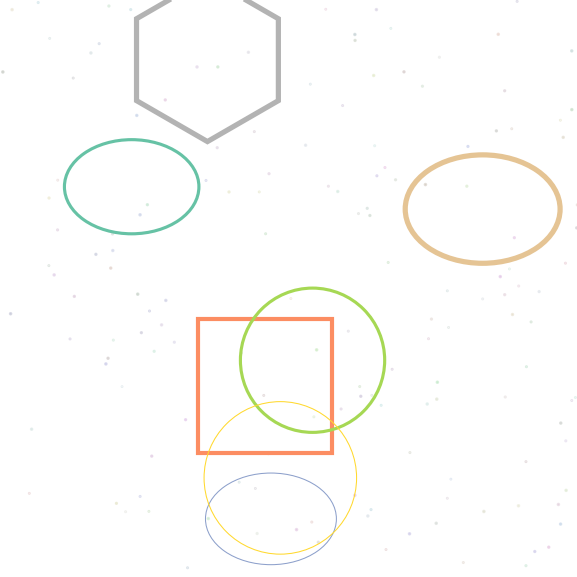[{"shape": "oval", "thickness": 1.5, "radius": 0.58, "center": [0.228, 0.676]}, {"shape": "square", "thickness": 2, "radius": 0.58, "center": [0.459, 0.331]}, {"shape": "oval", "thickness": 0.5, "radius": 0.57, "center": [0.469, 0.101]}, {"shape": "circle", "thickness": 1.5, "radius": 0.62, "center": [0.541, 0.375]}, {"shape": "circle", "thickness": 0.5, "radius": 0.66, "center": [0.485, 0.172]}, {"shape": "oval", "thickness": 2.5, "radius": 0.67, "center": [0.836, 0.637]}, {"shape": "hexagon", "thickness": 2.5, "radius": 0.71, "center": [0.359, 0.896]}]